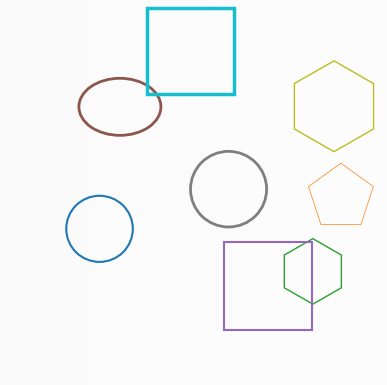[{"shape": "circle", "thickness": 1.5, "radius": 0.43, "center": [0.257, 0.406]}, {"shape": "pentagon", "thickness": 0.5, "radius": 0.44, "center": [0.88, 0.488]}, {"shape": "hexagon", "thickness": 1, "radius": 0.43, "center": [0.807, 0.295]}, {"shape": "square", "thickness": 1.5, "radius": 0.57, "center": [0.691, 0.256]}, {"shape": "oval", "thickness": 2, "radius": 0.53, "center": [0.309, 0.723]}, {"shape": "circle", "thickness": 2, "radius": 0.49, "center": [0.59, 0.509]}, {"shape": "hexagon", "thickness": 1, "radius": 0.59, "center": [0.862, 0.724]}, {"shape": "square", "thickness": 2.5, "radius": 0.56, "center": [0.491, 0.868]}]